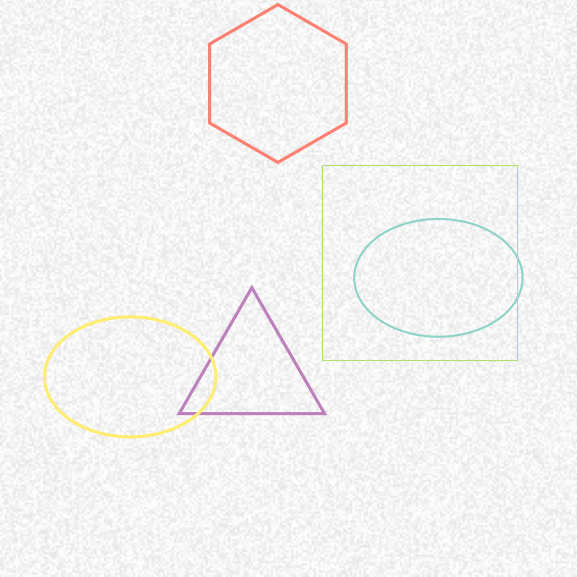[{"shape": "oval", "thickness": 1, "radius": 0.73, "center": [0.759, 0.518]}, {"shape": "hexagon", "thickness": 1.5, "radius": 0.68, "center": [0.481, 0.855]}, {"shape": "square", "thickness": 0.5, "radius": 0.84, "center": [0.726, 0.545]}, {"shape": "triangle", "thickness": 1.5, "radius": 0.73, "center": [0.436, 0.356]}, {"shape": "oval", "thickness": 1.5, "radius": 0.74, "center": [0.226, 0.347]}]